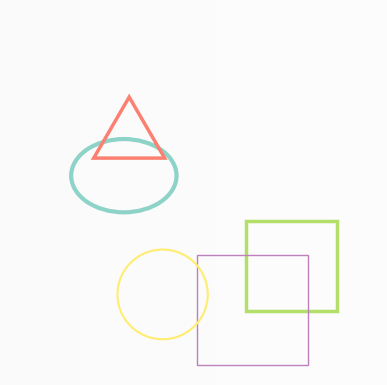[{"shape": "oval", "thickness": 3, "radius": 0.68, "center": [0.32, 0.544]}, {"shape": "triangle", "thickness": 2.5, "radius": 0.53, "center": [0.333, 0.642]}, {"shape": "square", "thickness": 2.5, "radius": 0.58, "center": [0.752, 0.308]}, {"shape": "square", "thickness": 1, "radius": 0.72, "center": [0.652, 0.195]}, {"shape": "circle", "thickness": 1.5, "radius": 0.58, "center": [0.42, 0.235]}]